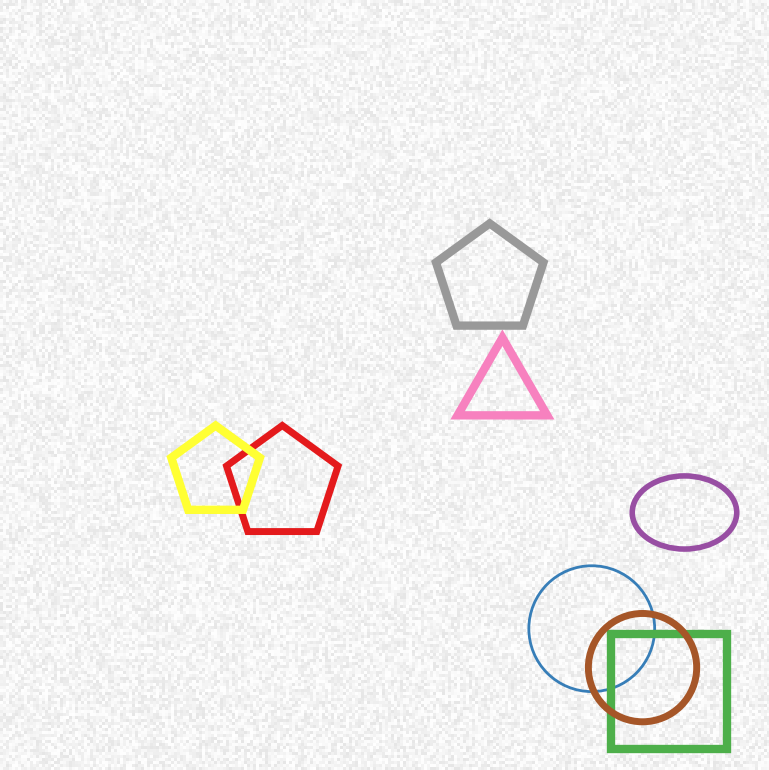[{"shape": "pentagon", "thickness": 2.5, "radius": 0.38, "center": [0.367, 0.371]}, {"shape": "circle", "thickness": 1, "radius": 0.41, "center": [0.769, 0.184]}, {"shape": "square", "thickness": 3, "radius": 0.37, "center": [0.869, 0.102]}, {"shape": "oval", "thickness": 2, "radius": 0.34, "center": [0.889, 0.334]}, {"shape": "pentagon", "thickness": 3, "radius": 0.3, "center": [0.28, 0.387]}, {"shape": "circle", "thickness": 2.5, "radius": 0.35, "center": [0.834, 0.133]}, {"shape": "triangle", "thickness": 3, "radius": 0.34, "center": [0.652, 0.494]}, {"shape": "pentagon", "thickness": 3, "radius": 0.37, "center": [0.636, 0.636]}]